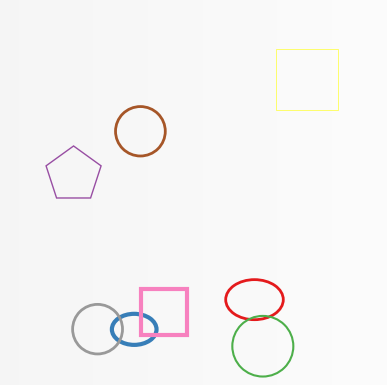[{"shape": "oval", "thickness": 2, "radius": 0.37, "center": [0.657, 0.222]}, {"shape": "oval", "thickness": 3, "radius": 0.29, "center": [0.346, 0.145]}, {"shape": "circle", "thickness": 1.5, "radius": 0.39, "center": [0.678, 0.101]}, {"shape": "pentagon", "thickness": 1, "radius": 0.37, "center": [0.19, 0.546]}, {"shape": "square", "thickness": 0.5, "radius": 0.4, "center": [0.792, 0.792]}, {"shape": "circle", "thickness": 2, "radius": 0.32, "center": [0.362, 0.659]}, {"shape": "square", "thickness": 3, "radius": 0.3, "center": [0.423, 0.19]}, {"shape": "circle", "thickness": 2, "radius": 0.32, "center": [0.252, 0.145]}]